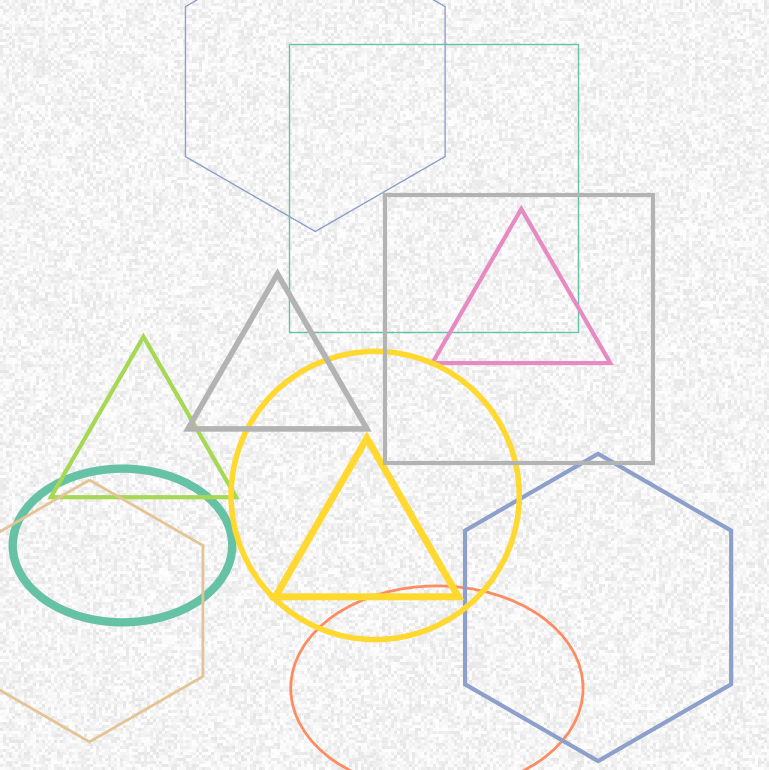[{"shape": "square", "thickness": 0.5, "radius": 0.94, "center": [0.563, 0.756]}, {"shape": "oval", "thickness": 3, "radius": 0.71, "center": [0.159, 0.292]}, {"shape": "oval", "thickness": 1, "radius": 0.95, "center": [0.567, 0.106]}, {"shape": "hexagon", "thickness": 0.5, "radius": 0.97, "center": [0.409, 0.894]}, {"shape": "hexagon", "thickness": 1.5, "radius": 1.0, "center": [0.777, 0.211]}, {"shape": "triangle", "thickness": 1.5, "radius": 0.67, "center": [0.677, 0.595]}, {"shape": "triangle", "thickness": 1.5, "radius": 0.69, "center": [0.186, 0.424]}, {"shape": "triangle", "thickness": 2.5, "radius": 0.69, "center": [0.476, 0.294]}, {"shape": "circle", "thickness": 2, "radius": 0.94, "center": [0.487, 0.357]}, {"shape": "hexagon", "thickness": 1, "radius": 0.85, "center": [0.116, 0.207]}, {"shape": "square", "thickness": 1.5, "radius": 0.87, "center": [0.674, 0.573]}, {"shape": "triangle", "thickness": 2, "radius": 0.67, "center": [0.36, 0.51]}]